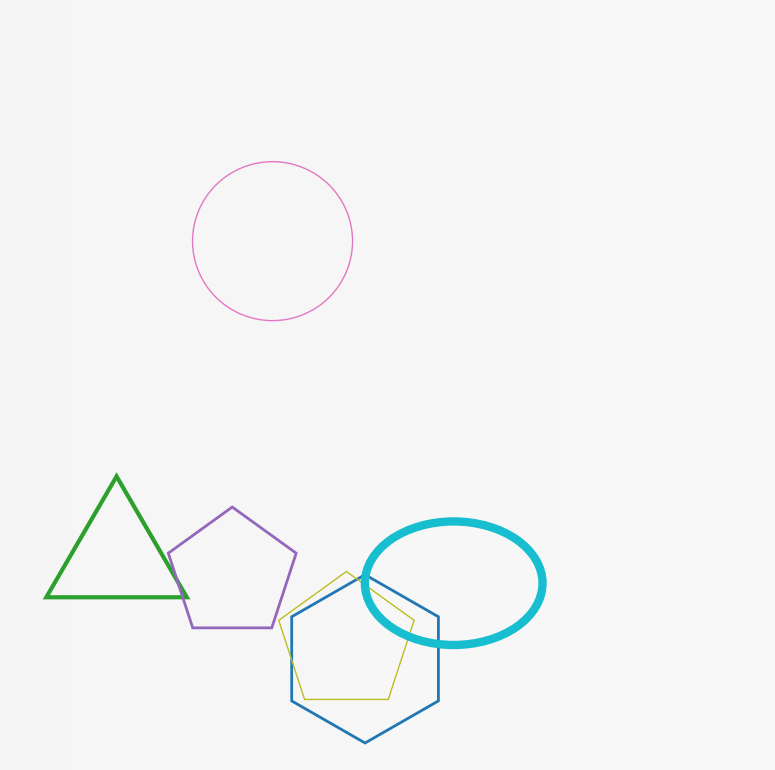[{"shape": "hexagon", "thickness": 1, "radius": 0.55, "center": [0.471, 0.144]}, {"shape": "triangle", "thickness": 1.5, "radius": 0.52, "center": [0.15, 0.277]}, {"shape": "pentagon", "thickness": 1, "radius": 0.43, "center": [0.3, 0.255]}, {"shape": "circle", "thickness": 0.5, "radius": 0.52, "center": [0.352, 0.687]}, {"shape": "pentagon", "thickness": 0.5, "radius": 0.46, "center": [0.447, 0.166]}, {"shape": "oval", "thickness": 3, "radius": 0.57, "center": [0.585, 0.243]}]